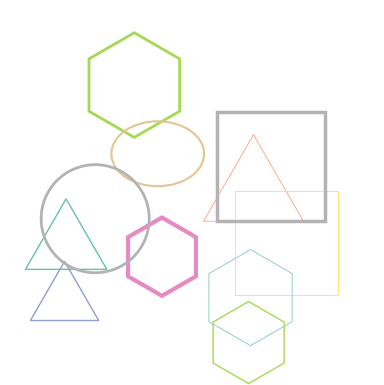[{"shape": "triangle", "thickness": 1, "radius": 0.61, "center": [0.172, 0.361]}, {"shape": "hexagon", "thickness": 0.5, "radius": 0.62, "center": [0.651, 0.227]}, {"shape": "triangle", "thickness": 0.5, "radius": 0.75, "center": [0.658, 0.5]}, {"shape": "triangle", "thickness": 1, "radius": 0.51, "center": [0.168, 0.219]}, {"shape": "hexagon", "thickness": 3, "radius": 0.51, "center": [0.421, 0.333]}, {"shape": "hexagon", "thickness": 1, "radius": 0.53, "center": [0.646, 0.11]}, {"shape": "hexagon", "thickness": 2, "radius": 0.68, "center": [0.349, 0.779]}, {"shape": "square", "thickness": 0.5, "radius": 0.67, "center": [0.744, 0.368]}, {"shape": "oval", "thickness": 1.5, "radius": 0.6, "center": [0.41, 0.601]}, {"shape": "square", "thickness": 2.5, "radius": 0.7, "center": [0.703, 0.568]}, {"shape": "circle", "thickness": 2, "radius": 0.7, "center": [0.247, 0.432]}]